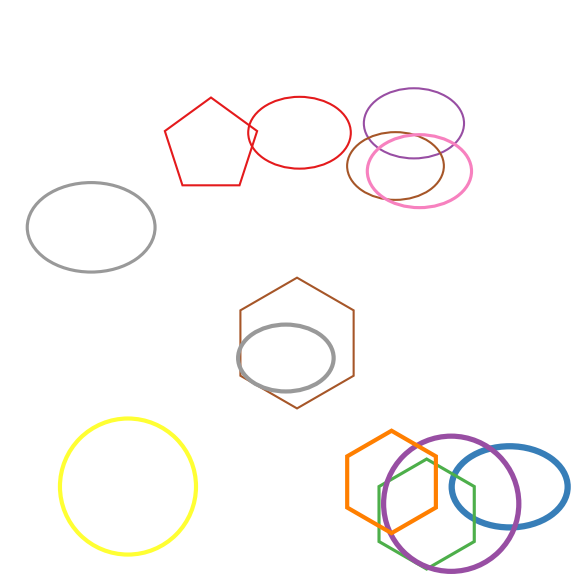[{"shape": "oval", "thickness": 1, "radius": 0.44, "center": [0.519, 0.769]}, {"shape": "pentagon", "thickness": 1, "radius": 0.42, "center": [0.365, 0.746]}, {"shape": "oval", "thickness": 3, "radius": 0.5, "center": [0.883, 0.156]}, {"shape": "hexagon", "thickness": 1.5, "radius": 0.48, "center": [0.739, 0.109]}, {"shape": "circle", "thickness": 2.5, "radius": 0.59, "center": [0.781, 0.127]}, {"shape": "oval", "thickness": 1, "radius": 0.43, "center": [0.717, 0.786]}, {"shape": "hexagon", "thickness": 2, "radius": 0.44, "center": [0.678, 0.165]}, {"shape": "circle", "thickness": 2, "radius": 0.59, "center": [0.222, 0.157]}, {"shape": "oval", "thickness": 1, "radius": 0.42, "center": [0.685, 0.712]}, {"shape": "hexagon", "thickness": 1, "radius": 0.57, "center": [0.514, 0.405]}, {"shape": "oval", "thickness": 1.5, "radius": 0.45, "center": [0.726, 0.703]}, {"shape": "oval", "thickness": 1.5, "radius": 0.55, "center": [0.158, 0.606]}, {"shape": "oval", "thickness": 2, "radius": 0.41, "center": [0.495, 0.379]}]